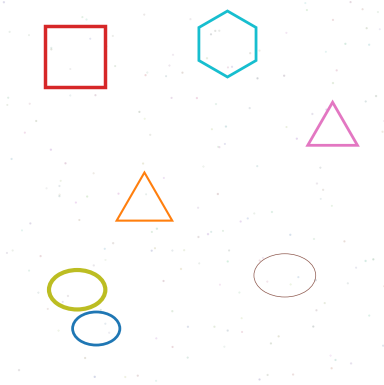[{"shape": "oval", "thickness": 2, "radius": 0.31, "center": [0.25, 0.147]}, {"shape": "triangle", "thickness": 1.5, "radius": 0.42, "center": [0.375, 0.469]}, {"shape": "square", "thickness": 2.5, "radius": 0.39, "center": [0.195, 0.853]}, {"shape": "oval", "thickness": 0.5, "radius": 0.4, "center": [0.74, 0.285]}, {"shape": "triangle", "thickness": 2, "radius": 0.37, "center": [0.864, 0.66]}, {"shape": "oval", "thickness": 3, "radius": 0.37, "center": [0.2, 0.247]}, {"shape": "hexagon", "thickness": 2, "radius": 0.43, "center": [0.591, 0.886]}]